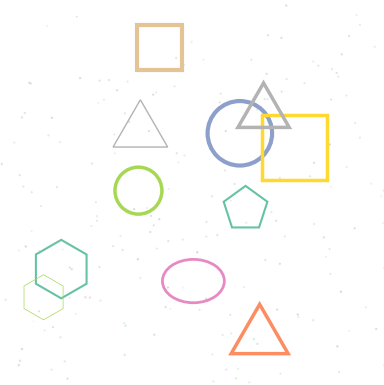[{"shape": "hexagon", "thickness": 1.5, "radius": 0.38, "center": [0.159, 0.301]}, {"shape": "pentagon", "thickness": 1.5, "radius": 0.3, "center": [0.638, 0.458]}, {"shape": "triangle", "thickness": 2.5, "radius": 0.43, "center": [0.674, 0.124]}, {"shape": "circle", "thickness": 3, "radius": 0.42, "center": [0.623, 0.654]}, {"shape": "oval", "thickness": 2, "radius": 0.4, "center": [0.502, 0.27]}, {"shape": "circle", "thickness": 2.5, "radius": 0.3, "center": [0.36, 0.505]}, {"shape": "hexagon", "thickness": 0.5, "radius": 0.29, "center": [0.113, 0.228]}, {"shape": "square", "thickness": 2.5, "radius": 0.42, "center": [0.765, 0.617]}, {"shape": "square", "thickness": 3, "radius": 0.29, "center": [0.415, 0.876]}, {"shape": "triangle", "thickness": 2.5, "radius": 0.38, "center": [0.685, 0.708]}, {"shape": "triangle", "thickness": 1, "radius": 0.41, "center": [0.365, 0.659]}]